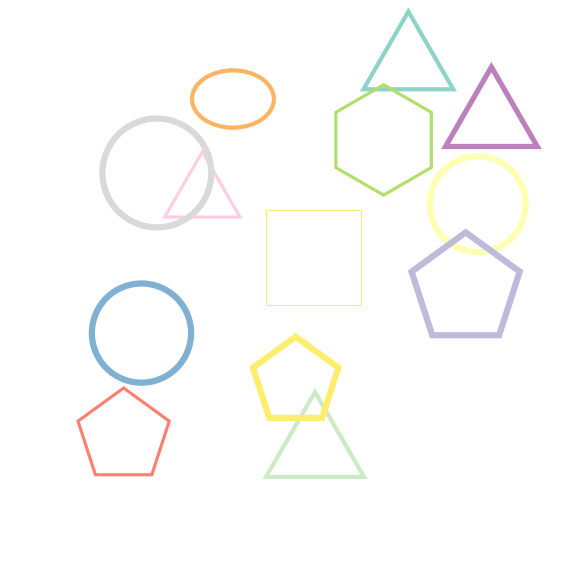[{"shape": "triangle", "thickness": 2, "radius": 0.45, "center": [0.707, 0.889]}, {"shape": "circle", "thickness": 3, "radius": 0.41, "center": [0.827, 0.646]}, {"shape": "pentagon", "thickness": 3, "radius": 0.49, "center": [0.806, 0.498]}, {"shape": "pentagon", "thickness": 1.5, "radius": 0.42, "center": [0.214, 0.244]}, {"shape": "circle", "thickness": 3, "radius": 0.43, "center": [0.245, 0.422]}, {"shape": "oval", "thickness": 2, "radius": 0.35, "center": [0.403, 0.828]}, {"shape": "hexagon", "thickness": 1.5, "radius": 0.48, "center": [0.664, 0.757]}, {"shape": "triangle", "thickness": 1.5, "radius": 0.38, "center": [0.35, 0.661]}, {"shape": "circle", "thickness": 3, "radius": 0.47, "center": [0.272, 0.7]}, {"shape": "triangle", "thickness": 2.5, "radius": 0.46, "center": [0.851, 0.791]}, {"shape": "triangle", "thickness": 2, "radius": 0.49, "center": [0.545, 0.222]}, {"shape": "pentagon", "thickness": 3, "radius": 0.39, "center": [0.512, 0.338]}, {"shape": "square", "thickness": 0.5, "radius": 0.41, "center": [0.542, 0.553]}]